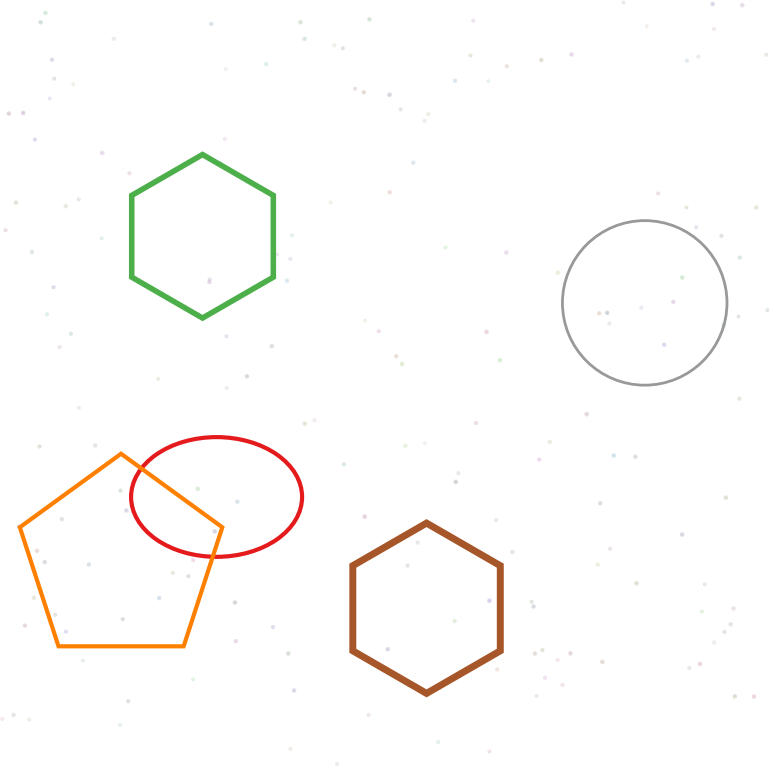[{"shape": "oval", "thickness": 1.5, "radius": 0.56, "center": [0.281, 0.355]}, {"shape": "hexagon", "thickness": 2, "radius": 0.53, "center": [0.263, 0.693]}, {"shape": "pentagon", "thickness": 1.5, "radius": 0.69, "center": [0.157, 0.272]}, {"shape": "hexagon", "thickness": 2.5, "radius": 0.55, "center": [0.554, 0.21]}, {"shape": "circle", "thickness": 1, "radius": 0.53, "center": [0.837, 0.607]}]